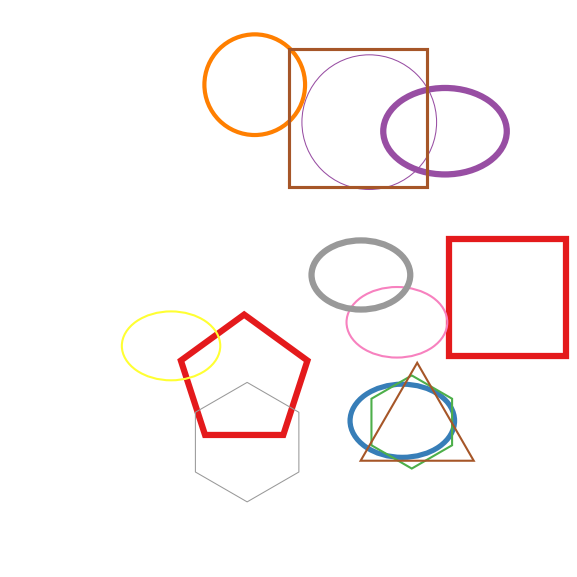[{"shape": "square", "thickness": 3, "radius": 0.5, "center": [0.879, 0.484]}, {"shape": "pentagon", "thickness": 3, "radius": 0.58, "center": [0.423, 0.339]}, {"shape": "oval", "thickness": 2.5, "radius": 0.45, "center": [0.697, 0.271]}, {"shape": "hexagon", "thickness": 1, "radius": 0.4, "center": [0.713, 0.268]}, {"shape": "oval", "thickness": 3, "radius": 0.53, "center": [0.771, 0.772]}, {"shape": "circle", "thickness": 0.5, "radius": 0.58, "center": [0.639, 0.788]}, {"shape": "circle", "thickness": 2, "radius": 0.44, "center": [0.441, 0.852]}, {"shape": "oval", "thickness": 1, "radius": 0.43, "center": [0.296, 0.4]}, {"shape": "square", "thickness": 1.5, "radius": 0.6, "center": [0.62, 0.795]}, {"shape": "triangle", "thickness": 1, "radius": 0.57, "center": [0.722, 0.258]}, {"shape": "oval", "thickness": 1, "radius": 0.44, "center": [0.687, 0.441]}, {"shape": "oval", "thickness": 3, "radius": 0.43, "center": [0.625, 0.523]}, {"shape": "hexagon", "thickness": 0.5, "radius": 0.52, "center": [0.428, 0.234]}]